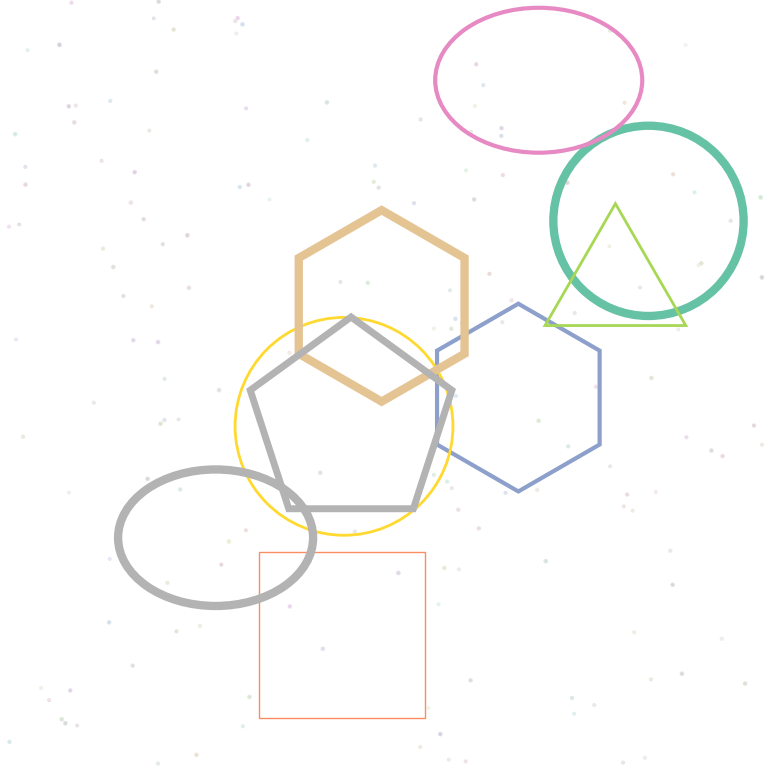[{"shape": "circle", "thickness": 3, "radius": 0.62, "center": [0.842, 0.713]}, {"shape": "square", "thickness": 0.5, "radius": 0.54, "center": [0.444, 0.175]}, {"shape": "hexagon", "thickness": 1.5, "radius": 0.61, "center": [0.673, 0.484]}, {"shape": "oval", "thickness": 1.5, "radius": 0.67, "center": [0.7, 0.896]}, {"shape": "triangle", "thickness": 1, "radius": 0.53, "center": [0.799, 0.63]}, {"shape": "circle", "thickness": 1, "radius": 0.71, "center": [0.447, 0.446]}, {"shape": "hexagon", "thickness": 3, "radius": 0.62, "center": [0.496, 0.603]}, {"shape": "oval", "thickness": 3, "radius": 0.63, "center": [0.28, 0.302]}, {"shape": "pentagon", "thickness": 2.5, "radius": 0.69, "center": [0.456, 0.451]}]